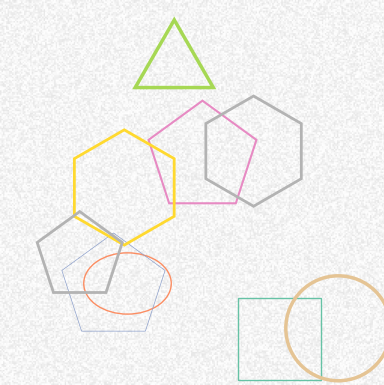[{"shape": "square", "thickness": 1, "radius": 0.54, "center": [0.726, 0.12]}, {"shape": "oval", "thickness": 1, "radius": 0.57, "center": [0.331, 0.264]}, {"shape": "pentagon", "thickness": 0.5, "radius": 0.7, "center": [0.295, 0.254]}, {"shape": "pentagon", "thickness": 1.5, "radius": 0.74, "center": [0.526, 0.591]}, {"shape": "triangle", "thickness": 2.5, "radius": 0.59, "center": [0.453, 0.831]}, {"shape": "hexagon", "thickness": 2, "radius": 0.75, "center": [0.323, 0.513]}, {"shape": "circle", "thickness": 2.5, "radius": 0.68, "center": [0.879, 0.147]}, {"shape": "pentagon", "thickness": 2, "radius": 0.58, "center": [0.207, 0.334]}, {"shape": "hexagon", "thickness": 2, "radius": 0.72, "center": [0.659, 0.607]}]